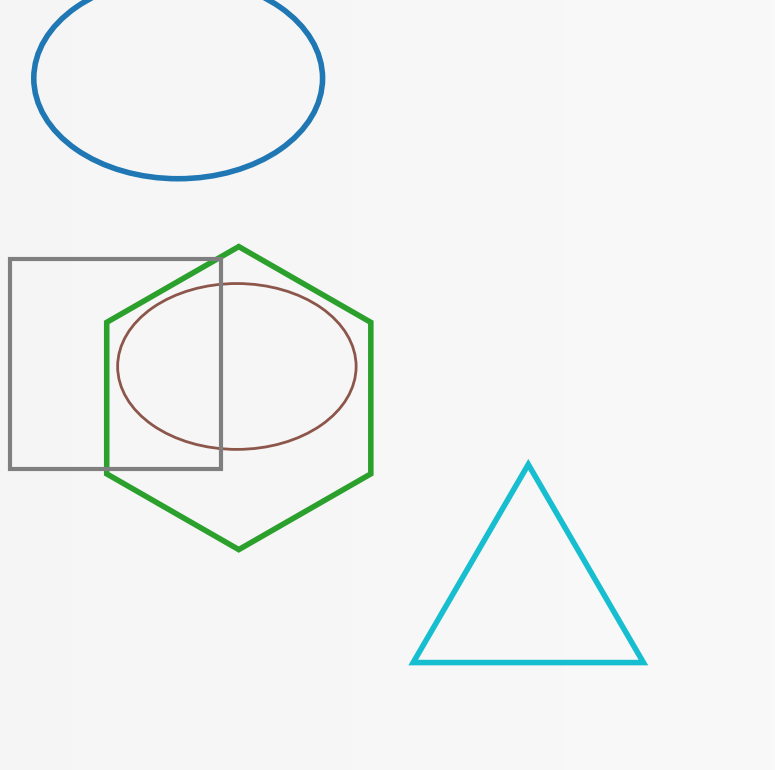[{"shape": "oval", "thickness": 2, "radius": 0.93, "center": [0.23, 0.898]}, {"shape": "hexagon", "thickness": 2, "radius": 0.98, "center": [0.308, 0.483]}, {"shape": "oval", "thickness": 1, "radius": 0.77, "center": [0.306, 0.524]}, {"shape": "square", "thickness": 1.5, "radius": 0.68, "center": [0.149, 0.527]}, {"shape": "triangle", "thickness": 2, "radius": 0.86, "center": [0.682, 0.225]}]